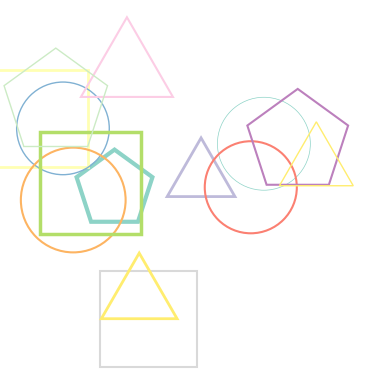[{"shape": "pentagon", "thickness": 3, "radius": 0.52, "center": [0.297, 0.508]}, {"shape": "circle", "thickness": 0.5, "radius": 0.6, "center": [0.685, 0.627]}, {"shape": "square", "thickness": 2, "radius": 0.64, "center": [0.102, 0.692]}, {"shape": "triangle", "thickness": 2, "radius": 0.51, "center": [0.522, 0.54]}, {"shape": "circle", "thickness": 1.5, "radius": 0.6, "center": [0.651, 0.514]}, {"shape": "circle", "thickness": 1, "radius": 0.6, "center": [0.164, 0.667]}, {"shape": "circle", "thickness": 1.5, "radius": 0.68, "center": [0.19, 0.481]}, {"shape": "square", "thickness": 2.5, "radius": 0.66, "center": [0.235, 0.524]}, {"shape": "triangle", "thickness": 1.5, "radius": 0.69, "center": [0.33, 0.817]}, {"shape": "square", "thickness": 1.5, "radius": 0.63, "center": [0.385, 0.172]}, {"shape": "pentagon", "thickness": 1.5, "radius": 0.69, "center": [0.773, 0.631]}, {"shape": "pentagon", "thickness": 1, "radius": 0.71, "center": [0.145, 0.734]}, {"shape": "triangle", "thickness": 1, "radius": 0.55, "center": [0.822, 0.573]}, {"shape": "triangle", "thickness": 2, "radius": 0.57, "center": [0.362, 0.229]}]